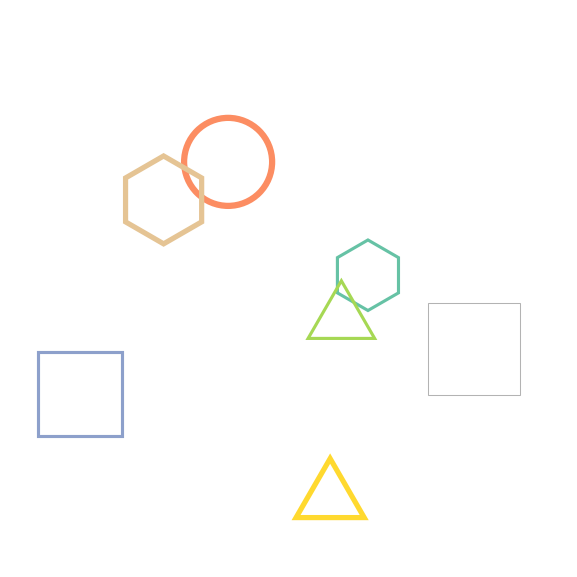[{"shape": "hexagon", "thickness": 1.5, "radius": 0.31, "center": [0.637, 0.523]}, {"shape": "circle", "thickness": 3, "radius": 0.38, "center": [0.395, 0.719]}, {"shape": "square", "thickness": 1.5, "radius": 0.36, "center": [0.138, 0.316]}, {"shape": "triangle", "thickness": 1.5, "radius": 0.33, "center": [0.591, 0.446]}, {"shape": "triangle", "thickness": 2.5, "radius": 0.34, "center": [0.572, 0.137]}, {"shape": "hexagon", "thickness": 2.5, "radius": 0.38, "center": [0.283, 0.653]}, {"shape": "square", "thickness": 0.5, "radius": 0.4, "center": [0.82, 0.395]}]